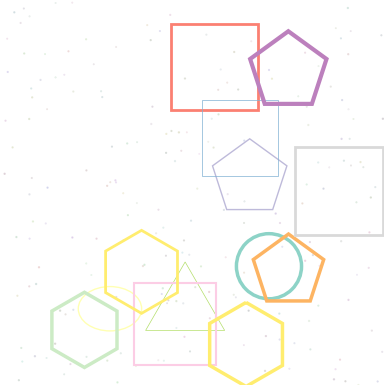[{"shape": "circle", "thickness": 2.5, "radius": 0.42, "center": [0.699, 0.308]}, {"shape": "oval", "thickness": 1, "radius": 0.41, "center": [0.286, 0.198]}, {"shape": "pentagon", "thickness": 1, "radius": 0.51, "center": [0.649, 0.538]}, {"shape": "square", "thickness": 2, "radius": 0.56, "center": [0.557, 0.826]}, {"shape": "square", "thickness": 0.5, "radius": 0.49, "center": [0.623, 0.642]}, {"shape": "pentagon", "thickness": 2.5, "radius": 0.48, "center": [0.749, 0.296]}, {"shape": "triangle", "thickness": 0.5, "radius": 0.59, "center": [0.481, 0.201]}, {"shape": "square", "thickness": 1.5, "radius": 0.53, "center": [0.454, 0.158]}, {"shape": "square", "thickness": 2, "radius": 0.57, "center": [0.88, 0.503]}, {"shape": "pentagon", "thickness": 3, "radius": 0.52, "center": [0.749, 0.815]}, {"shape": "hexagon", "thickness": 2.5, "radius": 0.49, "center": [0.219, 0.143]}, {"shape": "hexagon", "thickness": 2, "radius": 0.54, "center": [0.368, 0.294]}, {"shape": "hexagon", "thickness": 2.5, "radius": 0.55, "center": [0.639, 0.105]}]